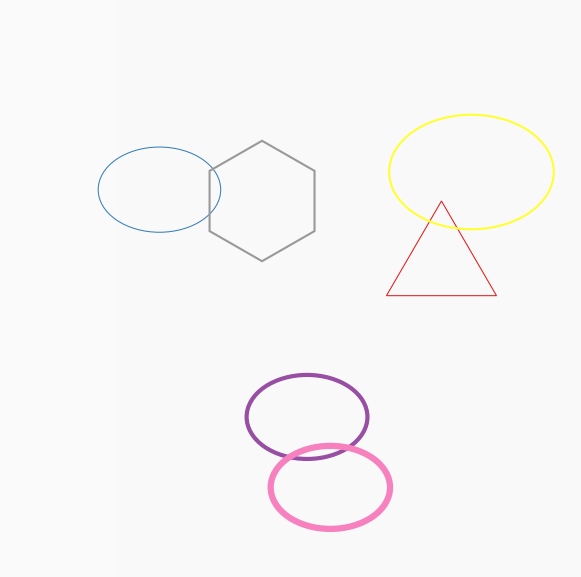[{"shape": "triangle", "thickness": 0.5, "radius": 0.55, "center": [0.76, 0.542]}, {"shape": "oval", "thickness": 0.5, "radius": 0.53, "center": [0.274, 0.671]}, {"shape": "oval", "thickness": 2, "radius": 0.52, "center": [0.528, 0.277]}, {"shape": "oval", "thickness": 1, "radius": 0.71, "center": [0.811, 0.701]}, {"shape": "oval", "thickness": 3, "radius": 0.51, "center": [0.568, 0.155]}, {"shape": "hexagon", "thickness": 1, "radius": 0.52, "center": [0.451, 0.651]}]